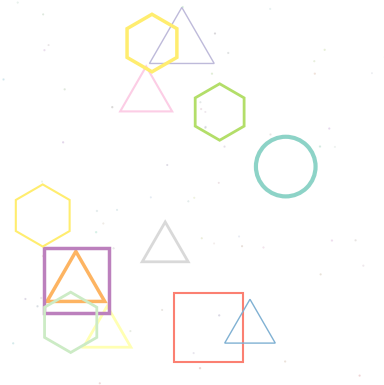[{"shape": "circle", "thickness": 3, "radius": 0.39, "center": [0.742, 0.567]}, {"shape": "triangle", "thickness": 2, "radius": 0.36, "center": [0.278, 0.134]}, {"shape": "triangle", "thickness": 1, "radius": 0.49, "center": [0.472, 0.884]}, {"shape": "square", "thickness": 1.5, "radius": 0.45, "center": [0.542, 0.149]}, {"shape": "triangle", "thickness": 1, "radius": 0.38, "center": [0.649, 0.147]}, {"shape": "triangle", "thickness": 2.5, "radius": 0.43, "center": [0.197, 0.26]}, {"shape": "hexagon", "thickness": 2, "radius": 0.37, "center": [0.571, 0.709]}, {"shape": "triangle", "thickness": 1.5, "radius": 0.39, "center": [0.38, 0.75]}, {"shape": "triangle", "thickness": 2, "radius": 0.34, "center": [0.429, 0.355]}, {"shape": "square", "thickness": 2.5, "radius": 0.42, "center": [0.198, 0.272]}, {"shape": "hexagon", "thickness": 2, "radius": 0.39, "center": [0.184, 0.163]}, {"shape": "hexagon", "thickness": 1.5, "radius": 0.4, "center": [0.111, 0.44]}, {"shape": "hexagon", "thickness": 2.5, "radius": 0.37, "center": [0.395, 0.888]}]